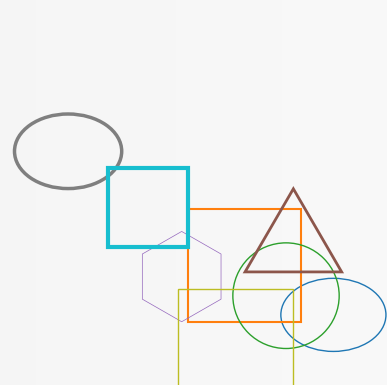[{"shape": "oval", "thickness": 1, "radius": 0.68, "center": [0.86, 0.182]}, {"shape": "square", "thickness": 1.5, "radius": 0.73, "center": [0.63, 0.31]}, {"shape": "circle", "thickness": 1, "radius": 0.69, "center": [0.738, 0.232]}, {"shape": "hexagon", "thickness": 0.5, "radius": 0.59, "center": [0.469, 0.282]}, {"shape": "triangle", "thickness": 2, "radius": 0.72, "center": [0.757, 0.366]}, {"shape": "oval", "thickness": 2.5, "radius": 0.69, "center": [0.176, 0.607]}, {"shape": "square", "thickness": 1, "radius": 0.74, "center": [0.608, 0.102]}, {"shape": "square", "thickness": 3, "radius": 0.51, "center": [0.382, 0.462]}]